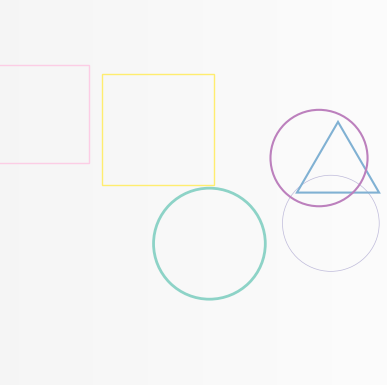[{"shape": "circle", "thickness": 2, "radius": 0.72, "center": [0.54, 0.367]}, {"shape": "circle", "thickness": 0.5, "radius": 0.62, "center": [0.854, 0.42]}, {"shape": "triangle", "thickness": 1.5, "radius": 0.61, "center": [0.872, 0.561]}, {"shape": "square", "thickness": 1, "radius": 0.63, "center": [0.105, 0.704]}, {"shape": "circle", "thickness": 1.5, "radius": 0.63, "center": [0.823, 0.589]}, {"shape": "square", "thickness": 1, "radius": 0.72, "center": [0.407, 0.663]}]